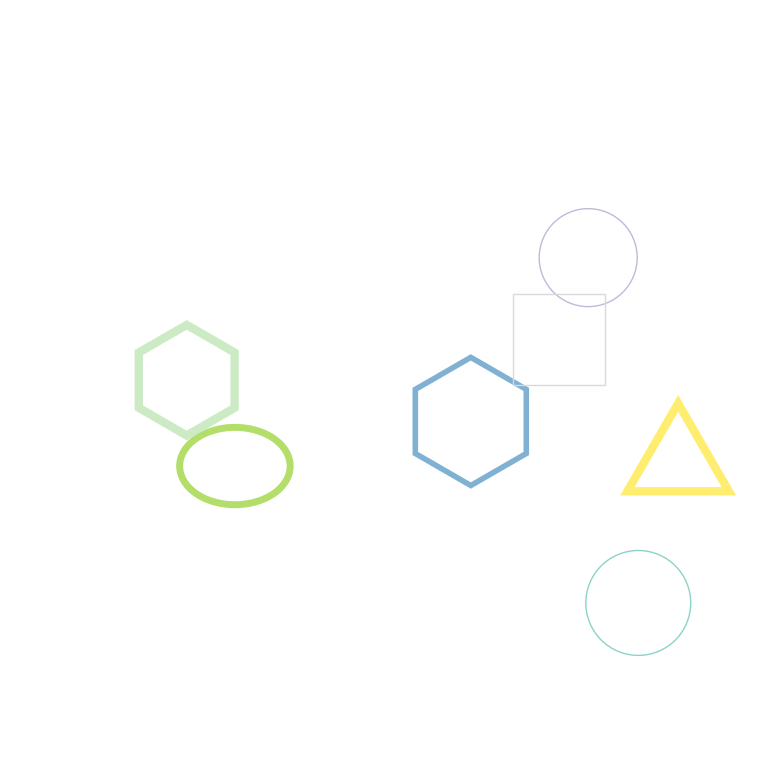[{"shape": "circle", "thickness": 0.5, "radius": 0.34, "center": [0.829, 0.217]}, {"shape": "circle", "thickness": 0.5, "radius": 0.32, "center": [0.764, 0.665]}, {"shape": "hexagon", "thickness": 2, "radius": 0.42, "center": [0.611, 0.453]}, {"shape": "oval", "thickness": 2.5, "radius": 0.36, "center": [0.305, 0.395]}, {"shape": "square", "thickness": 0.5, "radius": 0.3, "center": [0.726, 0.559]}, {"shape": "hexagon", "thickness": 3, "radius": 0.36, "center": [0.242, 0.506]}, {"shape": "triangle", "thickness": 3, "radius": 0.38, "center": [0.881, 0.4]}]